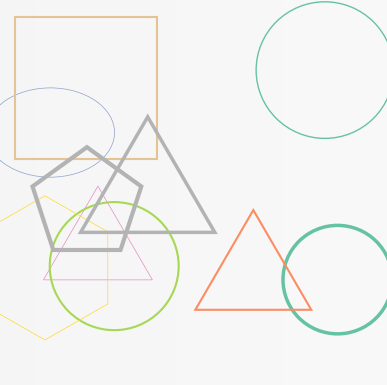[{"shape": "circle", "thickness": 1, "radius": 0.89, "center": [0.838, 0.818]}, {"shape": "circle", "thickness": 2.5, "radius": 0.7, "center": [0.871, 0.274]}, {"shape": "triangle", "thickness": 1.5, "radius": 0.86, "center": [0.654, 0.282]}, {"shape": "oval", "thickness": 0.5, "radius": 0.83, "center": [0.13, 0.656]}, {"shape": "triangle", "thickness": 0.5, "radius": 0.81, "center": [0.253, 0.354]}, {"shape": "circle", "thickness": 1.5, "radius": 0.83, "center": [0.295, 0.309]}, {"shape": "hexagon", "thickness": 0.5, "radius": 0.94, "center": [0.116, 0.304]}, {"shape": "square", "thickness": 1.5, "radius": 0.92, "center": [0.221, 0.772]}, {"shape": "pentagon", "thickness": 3, "radius": 0.74, "center": [0.224, 0.47]}, {"shape": "triangle", "thickness": 2.5, "radius": 1.0, "center": [0.381, 0.496]}]